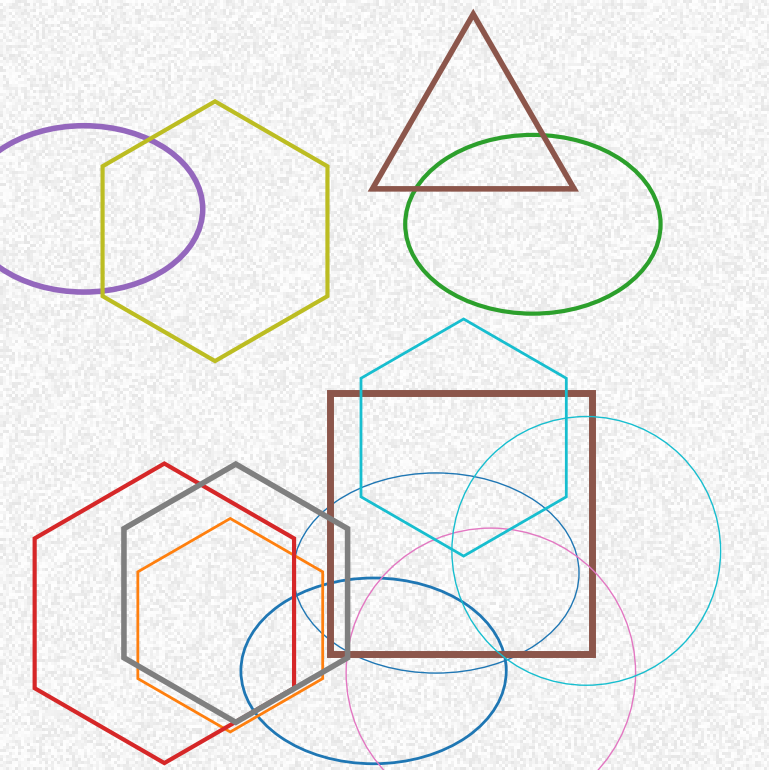[{"shape": "oval", "thickness": 1, "radius": 0.86, "center": [0.485, 0.129]}, {"shape": "oval", "thickness": 0.5, "radius": 0.93, "center": [0.566, 0.256]}, {"shape": "hexagon", "thickness": 1, "radius": 0.69, "center": [0.299, 0.188]}, {"shape": "oval", "thickness": 1.5, "radius": 0.83, "center": [0.692, 0.709]}, {"shape": "hexagon", "thickness": 1.5, "radius": 0.97, "center": [0.213, 0.203]}, {"shape": "oval", "thickness": 2, "radius": 0.77, "center": [0.109, 0.729]}, {"shape": "square", "thickness": 2.5, "radius": 0.85, "center": [0.599, 0.32]}, {"shape": "triangle", "thickness": 2, "radius": 0.76, "center": [0.615, 0.83]}, {"shape": "circle", "thickness": 0.5, "radius": 0.94, "center": [0.637, 0.126]}, {"shape": "hexagon", "thickness": 2, "radius": 0.84, "center": [0.306, 0.23]}, {"shape": "hexagon", "thickness": 1.5, "radius": 0.84, "center": [0.279, 0.7]}, {"shape": "circle", "thickness": 0.5, "radius": 0.87, "center": [0.761, 0.285]}, {"shape": "hexagon", "thickness": 1, "radius": 0.77, "center": [0.602, 0.432]}]